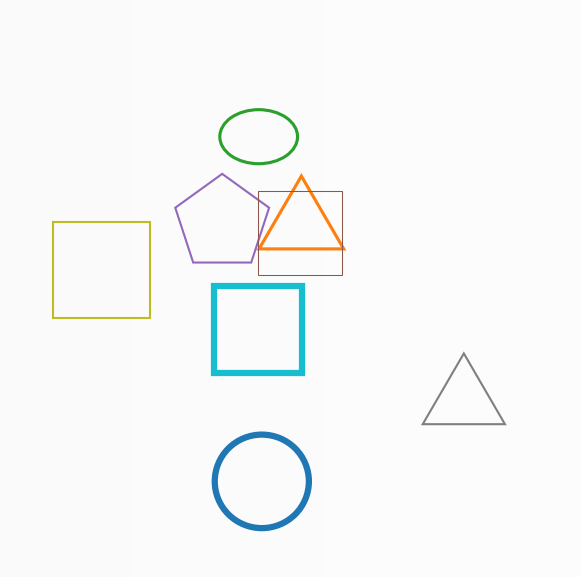[{"shape": "circle", "thickness": 3, "radius": 0.4, "center": [0.45, 0.166]}, {"shape": "triangle", "thickness": 1.5, "radius": 0.42, "center": [0.518, 0.61]}, {"shape": "oval", "thickness": 1.5, "radius": 0.33, "center": [0.445, 0.762]}, {"shape": "pentagon", "thickness": 1, "radius": 0.42, "center": [0.382, 0.613]}, {"shape": "square", "thickness": 0.5, "radius": 0.36, "center": [0.516, 0.596]}, {"shape": "triangle", "thickness": 1, "radius": 0.41, "center": [0.798, 0.305]}, {"shape": "square", "thickness": 1, "radius": 0.42, "center": [0.174, 0.531]}, {"shape": "square", "thickness": 3, "radius": 0.38, "center": [0.444, 0.429]}]